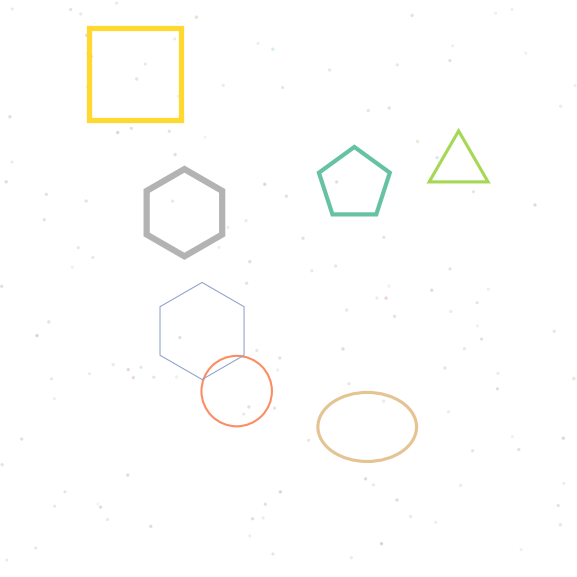[{"shape": "pentagon", "thickness": 2, "radius": 0.32, "center": [0.614, 0.68]}, {"shape": "circle", "thickness": 1, "radius": 0.3, "center": [0.41, 0.322]}, {"shape": "hexagon", "thickness": 0.5, "radius": 0.42, "center": [0.35, 0.426]}, {"shape": "triangle", "thickness": 1.5, "radius": 0.29, "center": [0.794, 0.714]}, {"shape": "square", "thickness": 2.5, "radius": 0.4, "center": [0.233, 0.871]}, {"shape": "oval", "thickness": 1.5, "radius": 0.43, "center": [0.636, 0.26]}, {"shape": "hexagon", "thickness": 3, "radius": 0.38, "center": [0.319, 0.631]}]